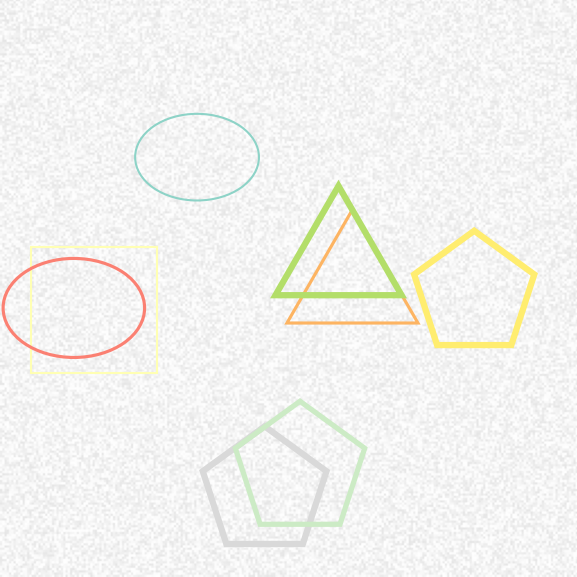[{"shape": "oval", "thickness": 1, "radius": 0.54, "center": [0.341, 0.727]}, {"shape": "square", "thickness": 1, "radius": 0.55, "center": [0.163, 0.463]}, {"shape": "oval", "thickness": 1.5, "radius": 0.61, "center": [0.128, 0.466]}, {"shape": "triangle", "thickness": 1.5, "radius": 0.65, "center": [0.61, 0.505]}, {"shape": "triangle", "thickness": 3, "radius": 0.63, "center": [0.586, 0.551]}, {"shape": "pentagon", "thickness": 3, "radius": 0.56, "center": [0.458, 0.148]}, {"shape": "pentagon", "thickness": 2.5, "radius": 0.59, "center": [0.52, 0.187]}, {"shape": "pentagon", "thickness": 3, "radius": 0.55, "center": [0.821, 0.49]}]